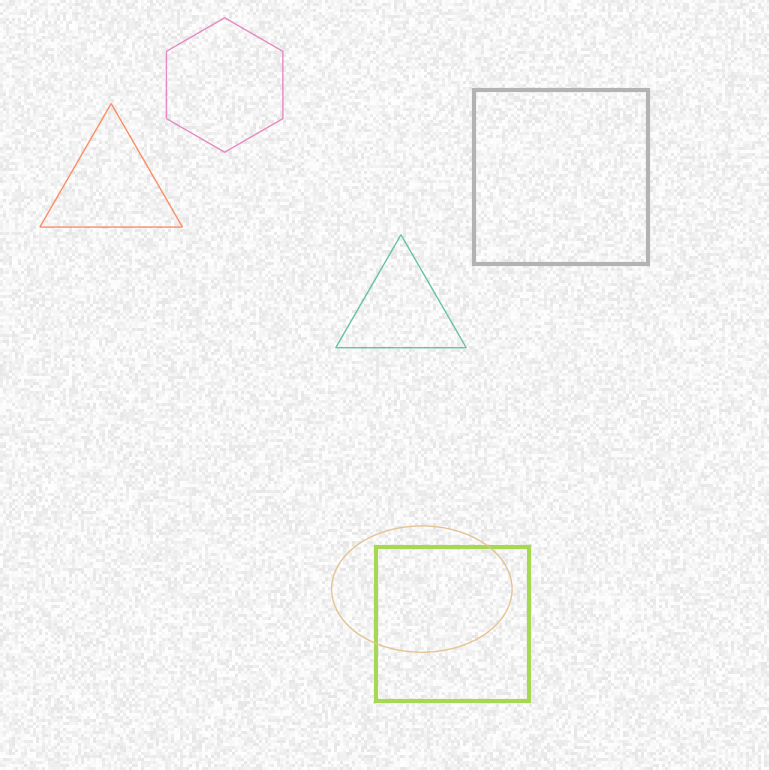[{"shape": "triangle", "thickness": 0.5, "radius": 0.49, "center": [0.521, 0.597]}, {"shape": "triangle", "thickness": 0.5, "radius": 0.53, "center": [0.144, 0.759]}, {"shape": "hexagon", "thickness": 0.5, "radius": 0.44, "center": [0.292, 0.89]}, {"shape": "square", "thickness": 1.5, "radius": 0.5, "center": [0.588, 0.19]}, {"shape": "oval", "thickness": 0.5, "radius": 0.59, "center": [0.548, 0.235]}, {"shape": "square", "thickness": 1.5, "radius": 0.57, "center": [0.728, 0.77]}]